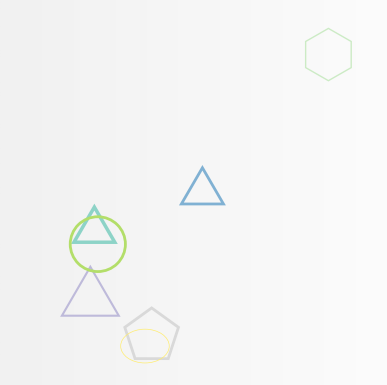[{"shape": "triangle", "thickness": 2.5, "radius": 0.3, "center": [0.244, 0.401]}, {"shape": "triangle", "thickness": 1.5, "radius": 0.42, "center": [0.233, 0.222]}, {"shape": "triangle", "thickness": 2, "radius": 0.31, "center": [0.522, 0.502]}, {"shape": "circle", "thickness": 2, "radius": 0.36, "center": [0.252, 0.366]}, {"shape": "pentagon", "thickness": 2, "radius": 0.36, "center": [0.391, 0.127]}, {"shape": "hexagon", "thickness": 1, "radius": 0.34, "center": [0.848, 0.858]}, {"shape": "oval", "thickness": 0.5, "radius": 0.31, "center": [0.374, 0.101]}]